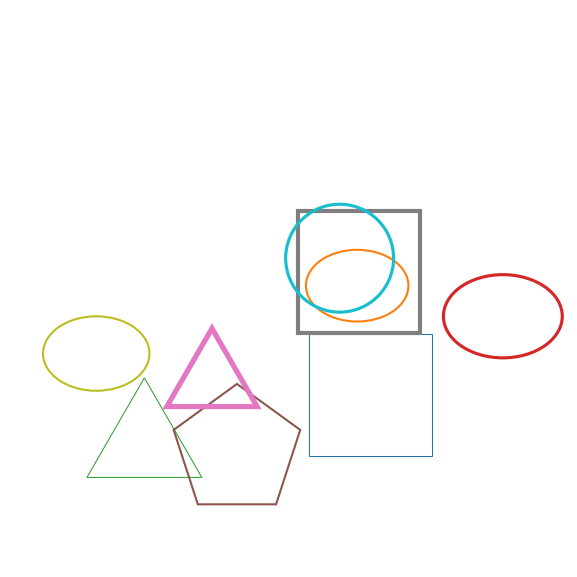[{"shape": "square", "thickness": 0.5, "radius": 0.53, "center": [0.641, 0.315]}, {"shape": "oval", "thickness": 1, "radius": 0.44, "center": [0.618, 0.504]}, {"shape": "triangle", "thickness": 0.5, "radius": 0.57, "center": [0.25, 0.23]}, {"shape": "oval", "thickness": 1.5, "radius": 0.51, "center": [0.871, 0.452]}, {"shape": "pentagon", "thickness": 1, "radius": 0.58, "center": [0.41, 0.219]}, {"shape": "triangle", "thickness": 2.5, "radius": 0.45, "center": [0.367, 0.34]}, {"shape": "square", "thickness": 2, "radius": 0.53, "center": [0.622, 0.528]}, {"shape": "oval", "thickness": 1, "radius": 0.46, "center": [0.167, 0.387]}, {"shape": "circle", "thickness": 1.5, "radius": 0.47, "center": [0.588, 0.552]}]